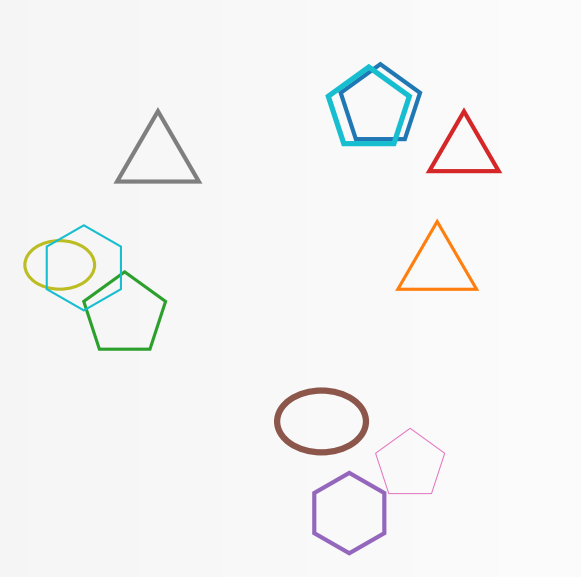[{"shape": "pentagon", "thickness": 2, "radius": 0.36, "center": [0.654, 0.816]}, {"shape": "triangle", "thickness": 1.5, "radius": 0.39, "center": [0.752, 0.537]}, {"shape": "pentagon", "thickness": 1.5, "radius": 0.37, "center": [0.214, 0.454]}, {"shape": "triangle", "thickness": 2, "radius": 0.34, "center": [0.798, 0.737]}, {"shape": "hexagon", "thickness": 2, "radius": 0.35, "center": [0.601, 0.111]}, {"shape": "oval", "thickness": 3, "radius": 0.38, "center": [0.553, 0.269]}, {"shape": "pentagon", "thickness": 0.5, "radius": 0.31, "center": [0.706, 0.195]}, {"shape": "triangle", "thickness": 2, "radius": 0.41, "center": [0.272, 0.725]}, {"shape": "oval", "thickness": 1.5, "radius": 0.3, "center": [0.103, 0.54]}, {"shape": "hexagon", "thickness": 1, "radius": 0.37, "center": [0.144, 0.535]}, {"shape": "pentagon", "thickness": 2.5, "radius": 0.37, "center": [0.635, 0.81]}]